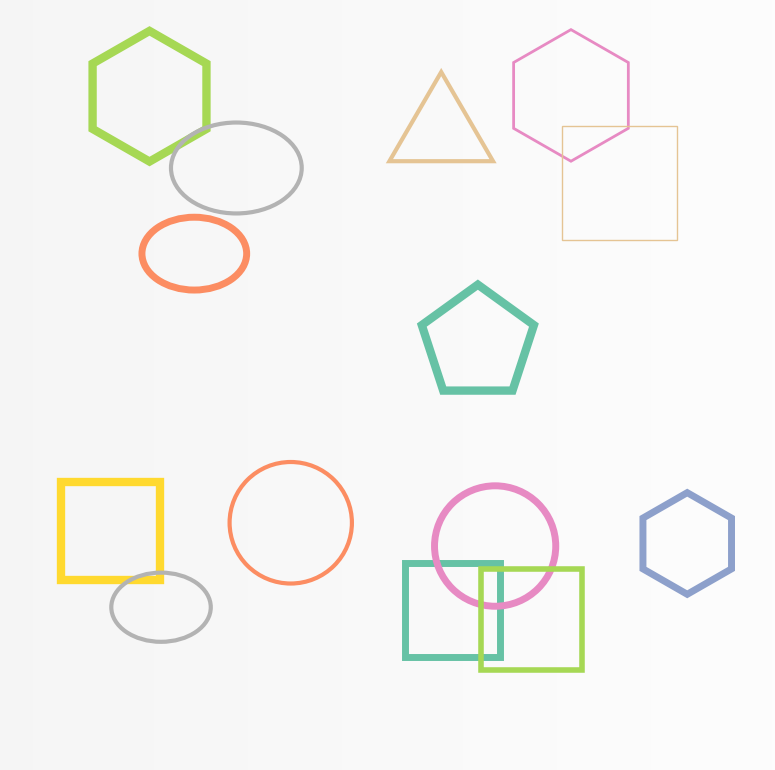[{"shape": "pentagon", "thickness": 3, "radius": 0.38, "center": [0.617, 0.554]}, {"shape": "square", "thickness": 2.5, "radius": 0.31, "center": [0.584, 0.208]}, {"shape": "oval", "thickness": 2.5, "radius": 0.34, "center": [0.251, 0.671]}, {"shape": "circle", "thickness": 1.5, "radius": 0.39, "center": [0.375, 0.321]}, {"shape": "hexagon", "thickness": 2.5, "radius": 0.33, "center": [0.887, 0.294]}, {"shape": "hexagon", "thickness": 1, "radius": 0.43, "center": [0.737, 0.876]}, {"shape": "circle", "thickness": 2.5, "radius": 0.39, "center": [0.639, 0.291]}, {"shape": "hexagon", "thickness": 3, "radius": 0.42, "center": [0.193, 0.875]}, {"shape": "square", "thickness": 2, "radius": 0.33, "center": [0.686, 0.196]}, {"shape": "square", "thickness": 3, "radius": 0.32, "center": [0.143, 0.31]}, {"shape": "triangle", "thickness": 1.5, "radius": 0.39, "center": [0.569, 0.829]}, {"shape": "square", "thickness": 0.5, "radius": 0.37, "center": [0.799, 0.762]}, {"shape": "oval", "thickness": 1.5, "radius": 0.32, "center": [0.208, 0.211]}, {"shape": "oval", "thickness": 1.5, "radius": 0.42, "center": [0.305, 0.782]}]